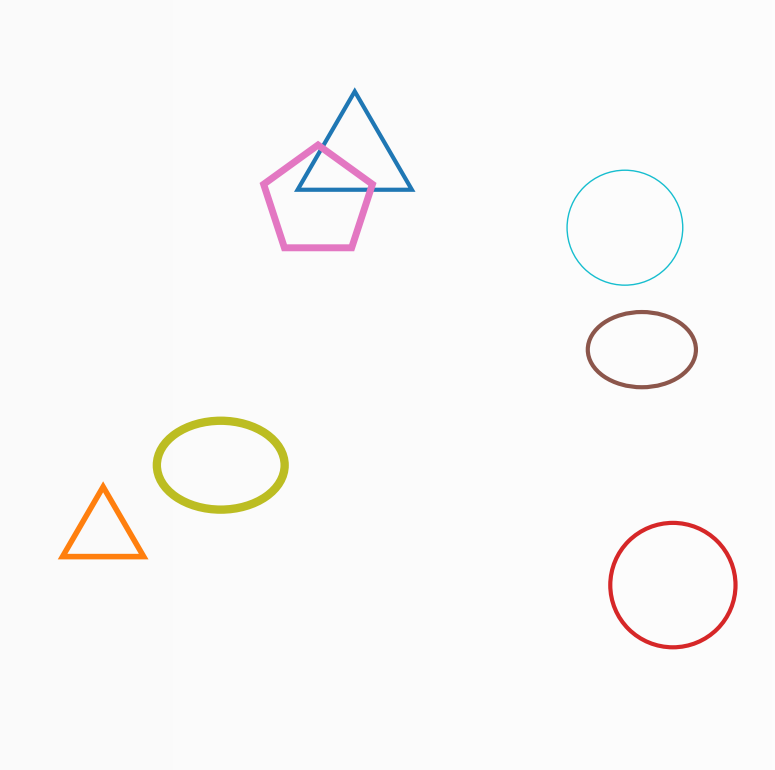[{"shape": "triangle", "thickness": 1.5, "radius": 0.43, "center": [0.458, 0.796]}, {"shape": "triangle", "thickness": 2, "radius": 0.3, "center": [0.133, 0.307]}, {"shape": "circle", "thickness": 1.5, "radius": 0.4, "center": [0.868, 0.24]}, {"shape": "oval", "thickness": 1.5, "radius": 0.35, "center": [0.828, 0.546]}, {"shape": "pentagon", "thickness": 2.5, "radius": 0.37, "center": [0.41, 0.738]}, {"shape": "oval", "thickness": 3, "radius": 0.41, "center": [0.285, 0.396]}, {"shape": "circle", "thickness": 0.5, "radius": 0.37, "center": [0.806, 0.704]}]